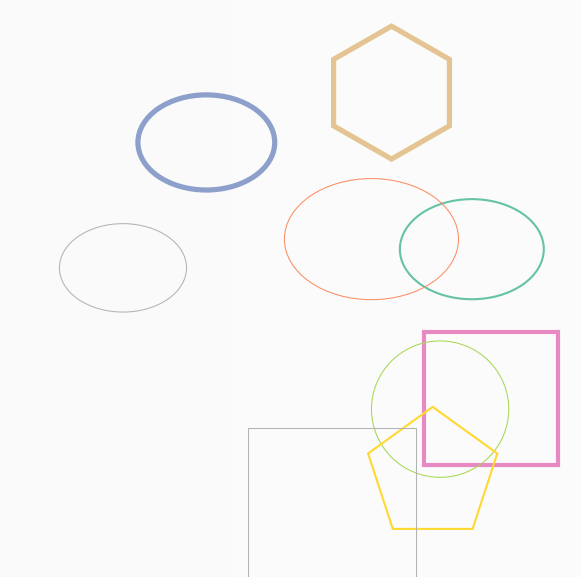[{"shape": "oval", "thickness": 1, "radius": 0.62, "center": [0.812, 0.568]}, {"shape": "oval", "thickness": 0.5, "radius": 0.75, "center": [0.639, 0.585]}, {"shape": "oval", "thickness": 2.5, "radius": 0.59, "center": [0.355, 0.752]}, {"shape": "square", "thickness": 2, "radius": 0.57, "center": [0.845, 0.309]}, {"shape": "circle", "thickness": 0.5, "radius": 0.59, "center": [0.757, 0.291]}, {"shape": "pentagon", "thickness": 1, "radius": 0.58, "center": [0.744, 0.178]}, {"shape": "hexagon", "thickness": 2.5, "radius": 0.58, "center": [0.674, 0.839]}, {"shape": "oval", "thickness": 0.5, "radius": 0.55, "center": [0.212, 0.535]}, {"shape": "square", "thickness": 0.5, "radius": 0.72, "center": [0.571, 0.114]}]